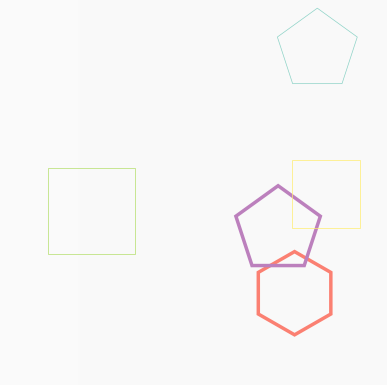[{"shape": "pentagon", "thickness": 0.5, "radius": 0.54, "center": [0.819, 0.87]}, {"shape": "hexagon", "thickness": 2.5, "radius": 0.54, "center": [0.76, 0.238]}, {"shape": "square", "thickness": 0.5, "radius": 0.56, "center": [0.237, 0.451]}, {"shape": "pentagon", "thickness": 2.5, "radius": 0.57, "center": [0.718, 0.403]}, {"shape": "square", "thickness": 0.5, "radius": 0.44, "center": [0.842, 0.496]}]